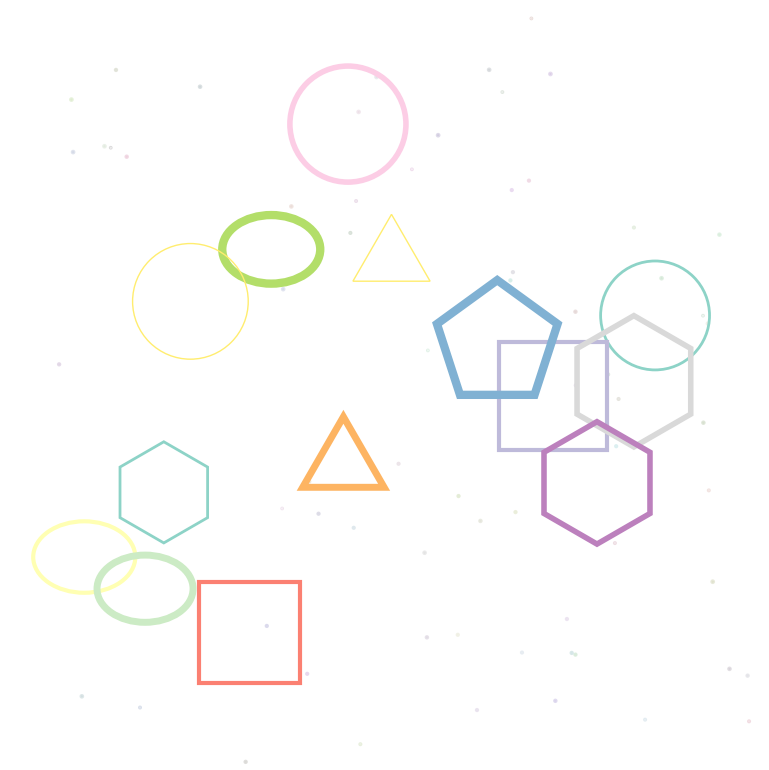[{"shape": "hexagon", "thickness": 1, "radius": 0.33, "center": [0.213, 0.361]}, {"shape": "circle", "thickness": 1, "radius": 0.35, "center": [0.851, 0.59]}, {"shape": "oval", "thickness": 1.5, "radius": 0.33, "center": [0.109, 0.277]}, {"shape": "square", "thickness": 1.5, "radius": 0.35, "center": [0.718, 0.485]}, {"shape": "square", "thickness": 1.5, "radius": 0.33, "center": [0.324, 0.178]}, {"shape": "pentagon", "thickness": 3, "radius": 0.41, "center": [0.646, 0.554]}, {"shape": "triangle", "thickness": 2.5, "radius": 0.31, "center": [0.446, 0.398]}, {"shape": "oval", "thickness": 3, "radius": 0.32, "center": [0.352, 0.676]}, {"shape": "circle", "thickness": 2, "radius": 0.38, "center": [0.452, 0.839]}, {"shape": "hexagon", "thickness": 2, "radius": 0.43, "center": [0.823, 0.505]}, {"shape": "hexagon", "thickness": 2, "radius": 0.4, "center": [0.775, 0.373]}, {"shape": "oval", "thickness": 2.5, "radius": 0.31, "center": [0.188, 0.235]}, {"shape": "triangle", "thickness": 0.5, "radius": 0.29, "center": [0.508, 0.664]}, {"shape": "circle", "thickness": 0.5, "radius": 0.38, "center": [0.247, 0.609]}]